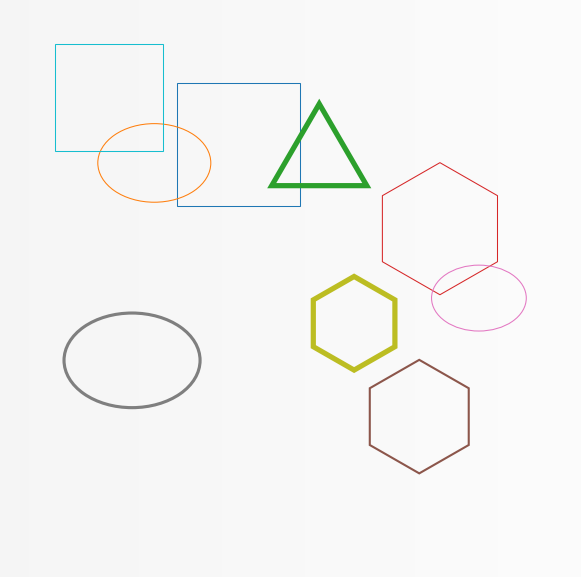[{"shape": "square", "thickness": 0.5, "radius": 0.53, "center": [0.411, 0.749]}, {"shape": "oval", "thickness": 0.5, "radius": 0.49, "center": [0.265, 0.717]}, {"shape": "triangle", "thickness": 2.5, "radius": 0.47, "center": [0.549, 0.725]}, {"shape": "hexagon", "thickness": 0.5, "radius": 0.57, "center": [0.757, 0.603]}, {"shape": "hexagon", "thickness": 1, "radius": 0.49, "center": [0.721, 0.278]}, {"shape": "oval", "thickness": 0.5, "radius": 0.41, "center": [0.824, 0.483]}, {"shape": "oval", "thickness": 1.5, "radius": 0.59, "center": [0.227, 0.375]}, {"shape": "hexagon", "thickness": 2.5, "radius": 0.41, "center": [0.609, 0.439]}, {"shape": "square", "thickness": 0.5, "radius": 0.46, "center": [0.187, 0.831]}]